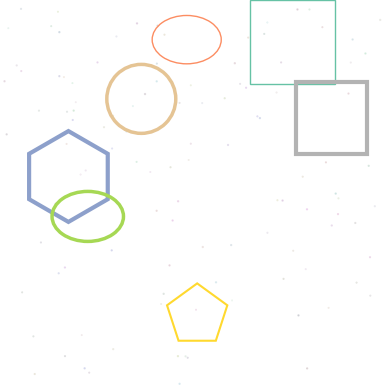[{"shape": "square", "thickness": 1, "radius": 0.55, "center": [0.76, 0.891]}, {"shape": "oval", "thickness": 1, "radius": 0.45, "center": [0.485, 0.897]}, {"shape": "hexagon", "thickness": 3, "radius": 0.59, "center": [0.178, 0.542]}, {"shape": "oval", "thickness": 2.5, "radius": 0.46, "center": [0.228, 0.438]}, {"shape": "pentagon", "thickness": 1.5, "radius": 0.41, "center": [0.512, 0.182]}, {"shape": "circle", "thickness": 2.5, "radius": 0.45, "center": [0.367, 0.743]}, {"shape": "square", "thickness": 3, "radius": 0.46, "center": [0.861, 0.693]}]